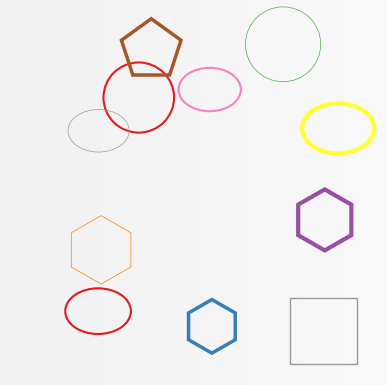[{"shape": "oval", "thickness": 1.5, "radius": 0.42, "center": [0.253, 0.192]}, {"shape": "circle", "thickness": 1.5, "radius": 0.46, "center": [0.358, 0.747]}, {"shape": "hexagon", "thickness": 2.5, "radius": 0.35, "center": [0.547, 0.152]}, {"shape": "circle", "thickness": 0.5, "radius": 0.49, "center": [0.731, 0.885]}, {"shape": "hexagon", "thickness": 3, "radius": 0.4, "center": [0.838, 0.429]}, {"shape": "hexagon", "thickness": 0.5, "radius": 0.44, "center": [0.261, 0.351]}, {"shape": "oval", "thickness": 3, "radius": 0.46, "center": [0.873, 0.666]}, {"shape": "pentagon", "thickness": 2.5, "radius": 0.4, "center": [0.39, 0.871]}, {"shape": "oval", "thickness": 1.5, "radius": 0.4, "center": [0.541, 0.767]}, {"shape": "oval", "thickness": 0.5, "radius": 0.39, "center": [0.254, 0.66]}, {"shape": "square", "thickness": 1, "radius": 0.43, "center": [0.835, 0.14]}]